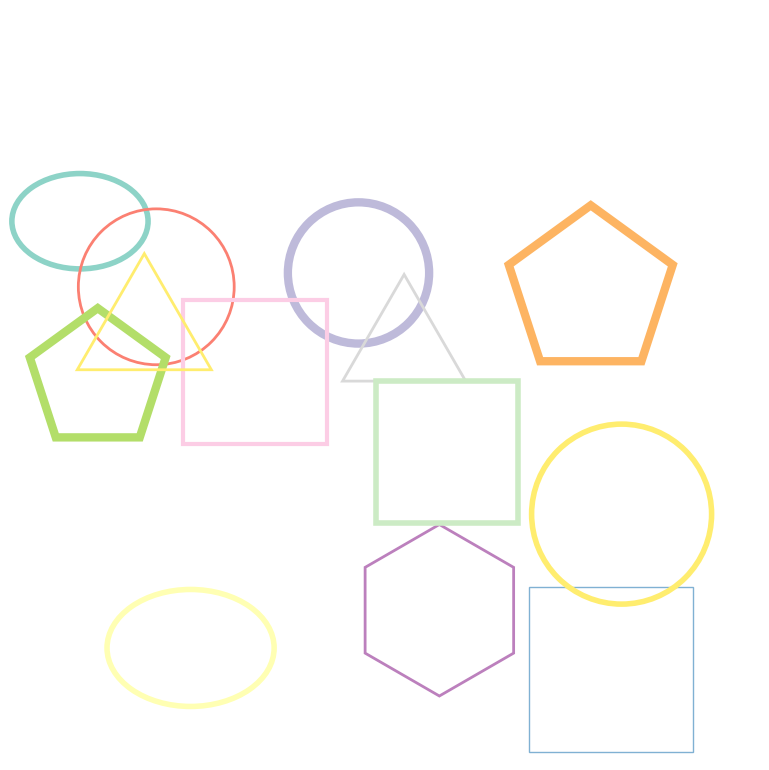[{"shape": "oval", "thickness": 2, "radius": 0.44, "center": [0.104, 0.713]}, {"shape": "oval", "thickness": 2, "radius": 0.54, "center": [0.248, 0.158]}, {"shape": "circle", "thickness": 3, "radius": 0.46, "center": [0.466, 0.646]}, {"shape": "circle", "thickness": 1, "radius": 0.51, "center": [0.203, 0.628]}, {"shape": "square", "thickness": 0.5, "radius": 0.54, "center": [0.794, 0.131]}, {"shape": "pentagon", "thickness": 3, "radius": 0.56, "center": [0.767, 0.621]}, {"shape": "pentagon", "thickness": 3, "radius": 0.46, "center": [0.127, 0.507]}, {"shape": "square", "thickness": 1.5, "radius": 0.47, "center": [0.332, 0.517]}, {"shape": "triangle", "thickness": 1, "radius": 0.46, "center": [0.525, 0.551]}, {"shape": "hexagon", "thickness": 1, "radius": 0.56, "center": [0.571, 0.207]}, {"shape": "square", "thickness": 2, "radius": 0.46, "center": [0.58, 0.413]}, {"shape": "circle", "thickness": 2, "radius": 0.58, "center": [0.807, 0.332]}, {"shape": "triangle", "thickness": 1, "radius": 0.5, "center": [0.187, 0.57]}]